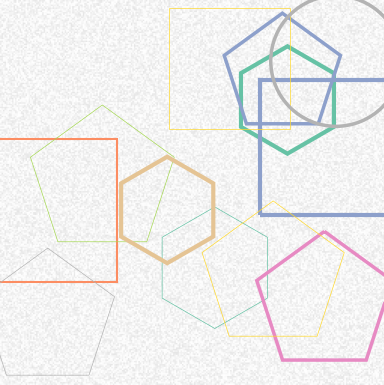[{"shape": "hexagon", "thickness": 0.5, "radius": 0.79, "center": [0.558, 0.305]}, {"shape": "hexagon", "thickness": 3, "radius": 0.7, "center": [0.747, 0.74]}, {"shape": "square", "thickness": 1.5, "radius": 0.93, "center": [0.119, 0.452]}, {"shape": "pentagon", "thickness": 2.5, "radius": 0.79, "center": [0.733, 0.807]}, {"shape": "square", "thickness": 3, "radius": 0.88, "center": [0.851, 0.617]}, {"shape": "pentagon", "thickness": 2.5, "radius": 0.92, "center": [0.843, 0.214]}, {"shape": "pentagon", "thickness": 0.5, "radius": 0.98, "center": [0.266, 0.531]}, {"shape": "pentagon", "thickness": 0.5, "radius": 0.97, "center": [0.709, 0.284]}, {"shape": "square", "thickness": 0.5, "radius": 0.78, "center": [0.595, 0.823]}, {"shape": "hexagon", "thickness": 3, "radius": 0.69, "center": [0.434, 0.455]}, {"shape": "pentagon", "thickness": 0.5, "radius": 0.91, "center": [0.124, 0.173]}, {"shape": "circle", "thickness": 2.5, "radius": 0.85, "center": [0.873, 0.841]}]